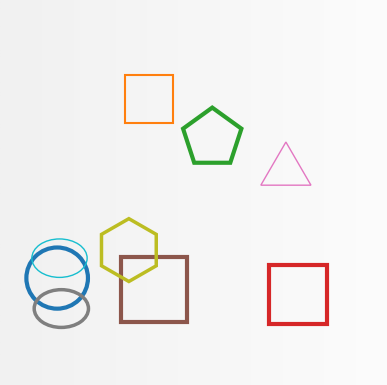[{"shape": "circle", "thickness": 3, "radius": 0.4, "center": [0.148, 0.278]}, {"shape": "square", "thickness": 1.5, "radius": 0.31, "center": [0.384, 0.744]}, {"shape": "pentagon", "thickness": 3, "radius": 0.4, "center": [0.548, 0.641]}, {"shape": "square", "thickness": 3, "radius": 0.38, "center": [0.77, 0.235]}, {"shape": "square", "thickness": 3, "radius": 0.43, "center": [0.398, 0.248]}, {"shape": "triangle", "thickness": 1, "radius": 0.37, "center": [0.738, 0.556]}, {"shape": "oval", "thickness": 2.5, "radius": 0.35, "center": [0.158, 0.199]}, {"shape": "hexagon", "thickness": 2.5, "radius": 0.41, "center": [0.333, 0.35]}, {"shape": "oval", "thickness": 1, "radius": 0.36, "center": [0.154, 0.329]}]